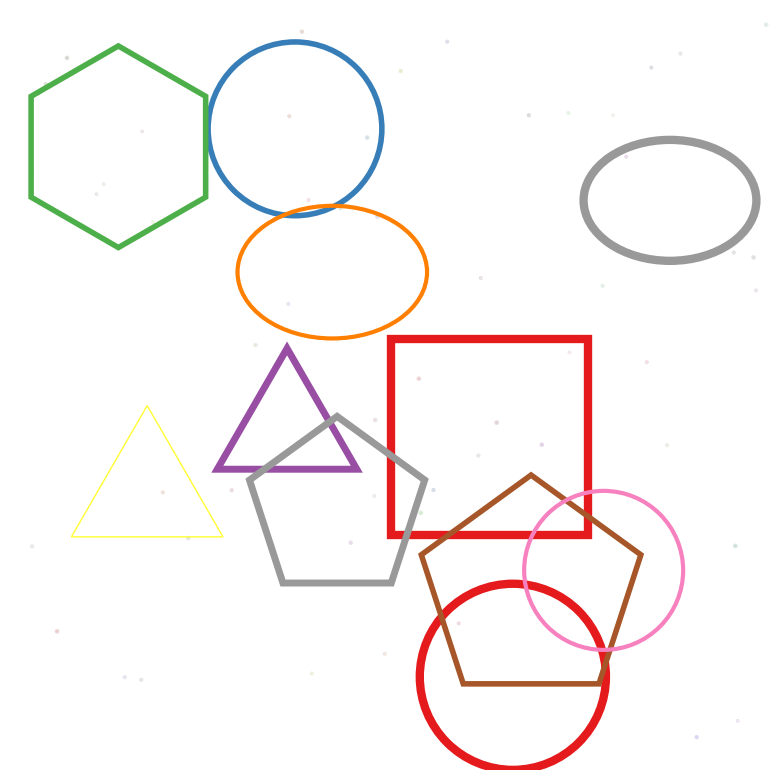[{"shape": "square", "thickness": 3, "radius": 0.64, "center": [0.636, 0.433]}, {"shape": "circle", "thickness": 3, "radius": 0.6, "center": [0.666, 0.121]}, {"shape": "circle", "thickness": 2, "radius": 0.56, "center": [0.383, 0.833]}, {"shape": "hexagon", "thickness": 2, "radius": 0.65, "center": [0.154, 0.809]}, {"shape": "triangle", "thickness": 2.5, "radius": 0.52, "center": [0.373, 0.443]}, {"shape": "oval", "thickness": 1.5, "radius": 0.62, "center": [0.432, 0.647]}, {"shape": "triangle", "thickness": 0.5, "radius": 0.57, "center": [0.191, 0.36]}, {"shape": "pentagon", "thickness": 2, "radius": 0.75, "center": [0.69, 0.233]}, {"shape": "circle", "thickness": 1.5, "radius": 0.52, "center": [0.784, 0.259]}, {"shape": "oval", "thickness": 3, "radius": 0.56, "center": [0.87, 0.74]}, {"shape": "pentagon", "thickness": 2.5, "radius": 0.6, "center": [0.438, 0.34]}]